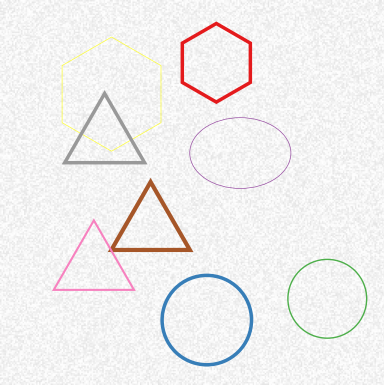[{"shape": "hexagon", "thickness": 2.5, "radius": 0.51, "center": [0.562, 0.837]}, {"shape": "circle", "thickness": 2.5, "radius": 0.58, "center": [0.537, 0.169]}, {"shape": "circle", "thickness": 1, "radius": 0.51, "center": [0.85, 0.224]}, {"shape": "oval", "thickness": 0.5, "radius": 0.66, "center": [0.624, 0.602]}, {"shape": "hexagon", "thickness": 0.5, "radius": 0.74, "center": [0.29, 0.755]}, {"shape": "triangle", "thickness": 3, "radius": 0.59, "center": [0.391, 0.41]}, {"shape": "triangle", "thickness": 1.5, "radius": 0.6, "center": [0.244, 0.307]}, {"shape": "triangle", "thickness": 2.5, "radius": 0.6, "center": [0.272, 0.637]}]